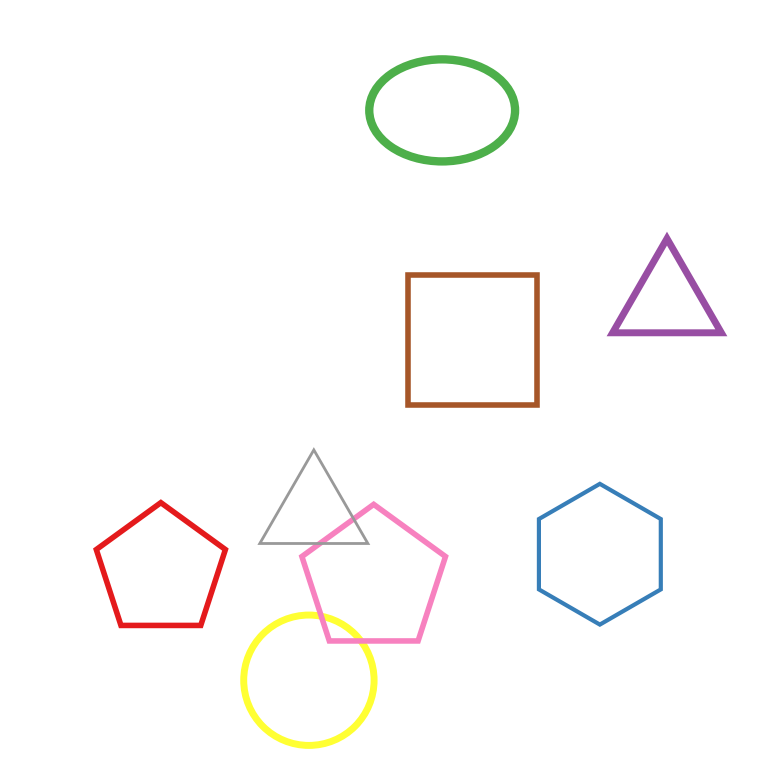[{"shape": "pentagon", "thickness": 2, "radius": 0.44, "center": [0.209, 0.259]}, {"shape": "hexagon", "thickness": 1.5, "radius": 0.46, "center": [0.779, 0.28]}, {"shape": "oval", "thickness": 3, "radius": 0.47, "center": [0.574, 0.857]}, {"shape": "triangle", "thickness": 2.5, "radius": 0.41, "center": [0.866, 0.609]}, {"shape": "circle", "thickness": 2.5, "radius": 0.42, "center": [0.401, 0.117]}, {"shape": "square", "thickness": 2, "radius": 0.42, "center": [0.614, 0.559]}, {"shape": "pentagon", "thickness": 2, "radius": 0.49, "center": [0.485, 0.247]}, {"shape": "triangle", "thickness": 1, "radius": 0.41, "center": [0.408, 0.335]}]